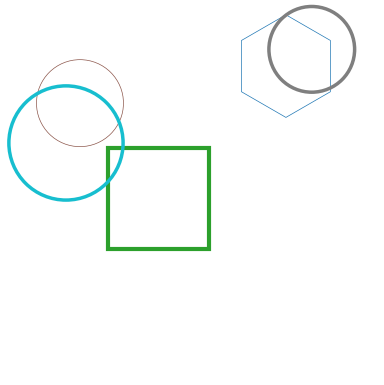[{"shape": "hexagon", "thickness": 0.5, "radius": 0.67, "center": [0.743, 0.828]}, {"shape": "square", "thickness": 3, "radius": 0.66, "center": [0.412, 0.483]}, {"shape": "circle", "thickness": 0.5, "radius": 0.56, "center": [0.208, 0.732]}, {"shape": "circle", "thickness": 2.5, "radius": 0.56, "center": [0.81, 0.872]}, {"shape": "circle", "thickness": 2.5, "radius": 0.74, "center": [0.171, 0.629]}]